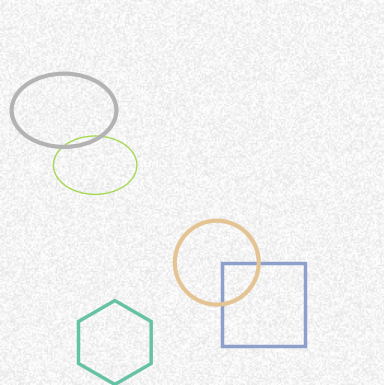[{"shape": "hexagon", "thickness": 2.5, "radius": 0.54, "center": [0.298, 0.11]}, {"shape": "square", "thickness": 2.5, "radius": 0.54, "center": [0.685, 0.209]}, {"shape": "oval", "thickness": 1, "radius": 0.54, "center": [0.247, 0.571]}, {"shape": "circle", "thickness": 3, "radius": 0.55, "center": [0.563, 0.318]}, {"shape": "oval", "thickness": 3, "radius": 0.68, "center": [0.166, 0.714]}]